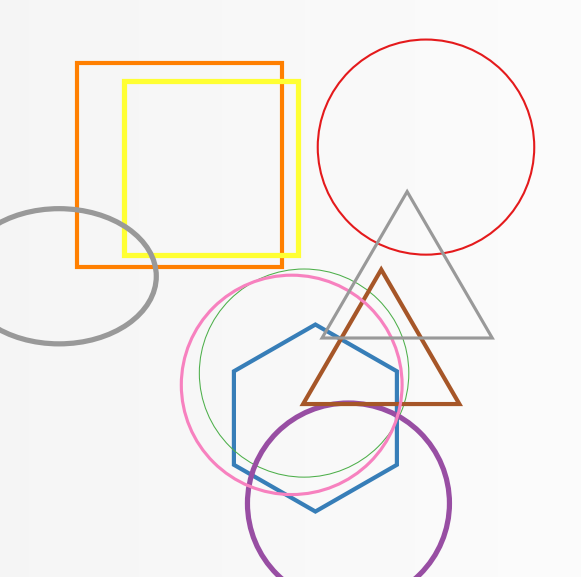[{"shape": "circle", "thickness": 1, "radius": 0.93, "center": [0.733, 0.744]}, {"shape": "hexagon", "thickness": 2, "radius": 0.81, "center": [0.543, 0.275]}, {"shape": "circle", "thickness": 0.5, "radius": 0.9, "center": [0.523, 0.353]}, {"shape": "circle", "thickness": 2.5, "radius": 0.87, "center": [0.6, 0.127]}, {"shape": "square", "thickness": 2, "radius": 0.88, "center": [0.309, 0.713]}, {"shape": "square", "thickness": 2.5, "radius": 0.75, "center": [0.363, 0.708]}, {"shape": "triangle", "thickness": 2, "radius": 0.78, "center": [0.656, 0.377]}, {"shape": "circle", "thickness": 1.5, "radius": 0.95, "center": [0.502, 0.333]}, {"shape": "oval", "thickness": 2.5, "radius": 0.84, "center": [0.102, 0.521]}, {"shape": "triangle", "thickness": 1.5, "radius": 0.85, "center": [0.7, 0.498]}]